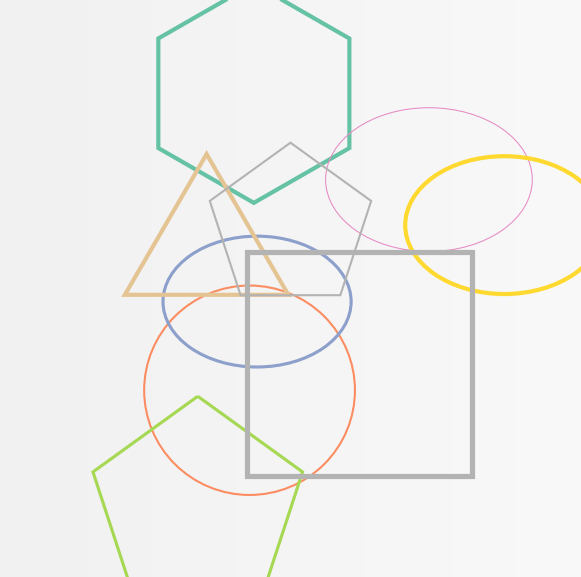[{"shape": "hexagon", "thickness": 2, "radius": 0.95, "center": [0.437, 0.838]}, {"shape": "circle", "thickness": 1, "radius": 0.91, "center": [0.429, 0.323]}, {"shape": "oval", "thickness": 1.5, "radius": 0.81, "center": [0.442, 0.477]}, {"shape": "oval", "thickness": 0.5, "radius": 0.89, "center": [0.738, 0.688]}, {"shape": "pentagon", "thickness": 1.5, "radius": 0.95, "center": [0.34, 0.123]}, {"shape": "oval", "thickness": 2, "radius": 0.85, "center": [0.868, 0.609]}, {"shape": "triangle", "thickness": 2, "radius": 0.81, "center": [0.355, 0.57]}, {"shape": "square", "thickness": 2.5, "radius": 0.97, "center": [0.618, 0.369]}, {"shape": "pentagon", "thickness": 1, "radius": 0.73, "center": [0.5, 0.606]}]